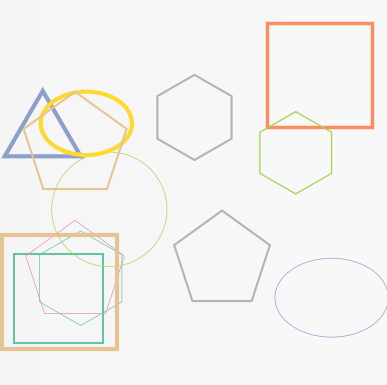[{"shape": "square", "thickness": 1.5, "radius": 0.58, "center": [0.151, 0.224]}, {"shape": "hexagon", "thickness": 0.5, "radius": 0.61, "center": [0.208, 0.277]}, {"shape": "square", "thickness": 2.5, "radius": 0.68, "center": [0.824, 0.805]}, {"shape": "oval", "thickness": 0.5, "radius": 0.73, "center": [0.856, 0.227]}, {"shape": "triangle", "thickness": 3, "radius": 0.57, "center": [0.11, 0.651]}, {"shape": "pentagon", "thickness": 0.5, "radius": 0.67, "center": [0.194, 0.294]}, {"shape": "hexagon", "thickness": 1, "radius": 0.53, "center": [0.763, 0.603]}, {"shape": "circle", "thickness": 0.5, "radius": 0.74, "center": [0.282, 0.456]}, {"shape": "oval", "thickness": 3, "radius": 0.59, "center": [0.223, 0.68]}, {"shape": "square", "thickness": 3, "radius": 0.74, "center": [0.154, 0.242]}, {"shape": "pentagon", "thickness": 1.5, "radius": 0.7, "center": [0.194, 0.622]}, {"shape": "pentagon", "thickness": 1.5, "radius": 0.65, "center": [0.573, 0.323]}, {"shape": "hexagon", "thickness": 1.5, "radius": 0.55, "center": [0.502, 0.695]}]